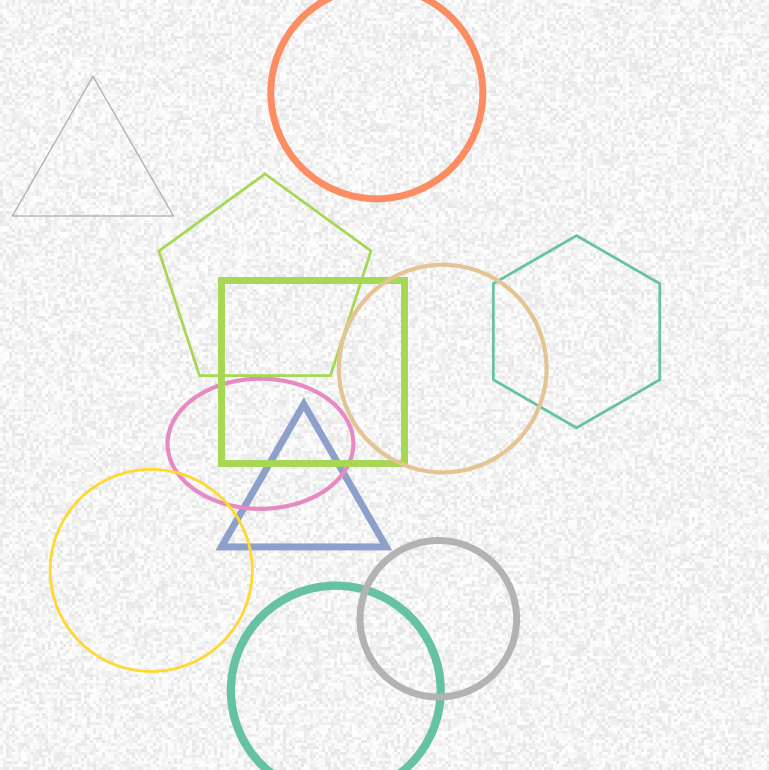[{"shape": "circle", "thickness": 3, "radius": 0.68, "center": [0.436, 0.103]}, {"shape": "hexagon", "thickness": 1, "radius": 0.62, "center": [0.749, 0.569]}, {"shape": "circle", "thickness": 2.5, "radius": 0.69, "center": [0.489, 0.879]}, {"shape": "triangle", "thickness": 2.5, "radius": 0.62, "center": [0.395, 0.352]}, {"shape": "oval", "thickness": 1.5, "radius": 0.6, "center": [0.338, 0.424]}, {"shape": "pentagon", "thickness": 1, "radius": 0.72, "center": [0.344, 0.629]}, {"shape": "square", "thickness": 2.5, "radius": 0.59, "center": [0.406, 0.518]}, {"shape": "circle", "thickness": 1, "radius": 0.66, "center": [0.196, 0.259]}, {"shape": "circle", "thickness": 1.5, "radius": 0.67, "center": [0.575, 0.521]}, {"shape": "triangle", "thickness": 0.5, "radius": 0.6, "center": [0.121, 0.78]}, {"shape": "circle", "thickness": 2.5, "radius": 0.51, "center": [0.569, 0.196]}]